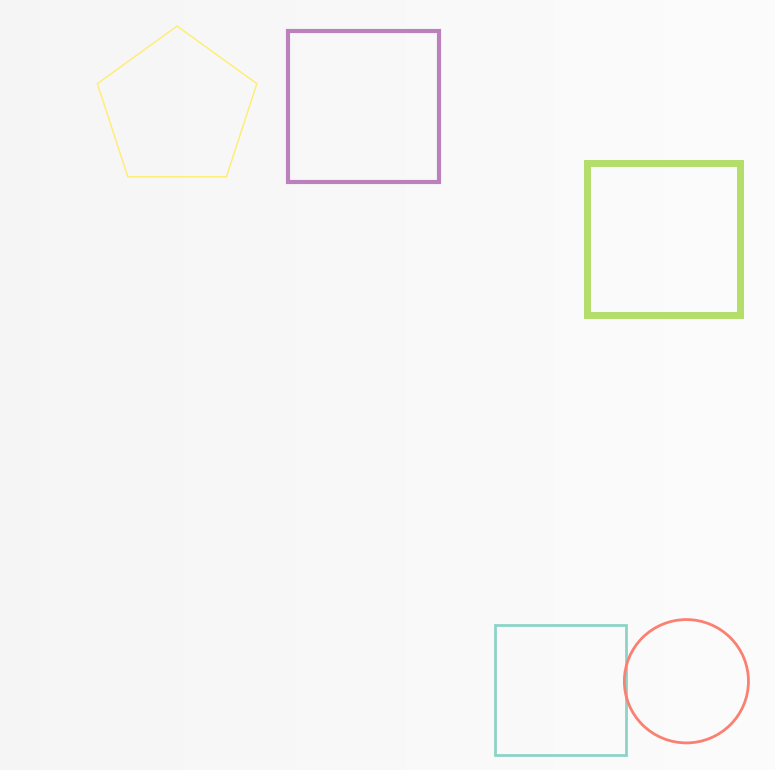[{"shape": "square", "thickness": 1, "radius": 0.42, "center": [0.723, 0.104]}, {"shape": "circle", "thickness": 1, "radius": 0.4, "center": [0.886, 0.115]}, {"shape": "square", "thickness": 2.5, "radius": 0.49, "center": [0.856, 0.689]}, {"shape": "square", "thickness": 1.5, "radius": 0.49, "center": [0.469, 0.862]}, {"shape": "pentagon", "thickness": 0.5, "radius": 0.54, "center": [0.229, 0.858]}]